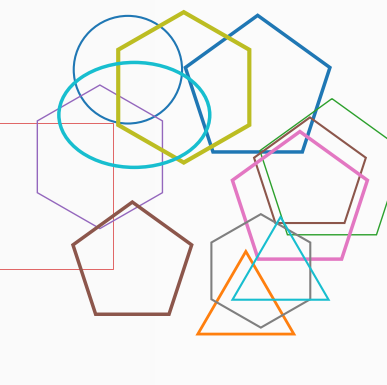[{"shape": "pentagon", "thickness": 2.5, "radius": 0.98, "center": [0.665, 0.764]}, {"shape": "circle", "thickness": 1.5, "radius": 0.7, "center": [0.33, 0.819]}, {"shape": "triangle", "thickness": 2, "radius": 0.72, "center": [0.634, 0.204]}, {"shape": "pentagon", "thickness": 1, "radius": 0.98, "center": [0.857, 0.548]}, {"shape": "square", "thickness": 0.5, "radius": 0.94, "center": [0.103, 0.491]}, {"shape": "hexagon", "thickness": 1, "radius": 0.93, "center": [0.258, 0.593]}, {"shape": "pentagon", "thickness": 1.5, "radius": 0.76, "center": [0.8, 0.543]}, {"shape": "pentagon", "thickness": 2.5, "radius": 0.81, "center": [0.341, 0.314]}, {"shape": "pentagon", "thickness": 2.5, "radius": 0.92, "center": [0.774, 0.475]}, {"shape": "hexagon", "thickness": 1.5, "radius": 0.74, "center": [0.673, 0.296]}, {"shape": "hexagon", "thickness": 3, "radius": 0.98, "center": [0.474, 0.773]}, {"shape": "oval", "thickness": 2.5, "radius": 0.97, "center": [0.347, 0.702]}, {"shape": "triangle", "thickness": 1.5, "radius": 0.72, "center": [0.724, 0.293]}]